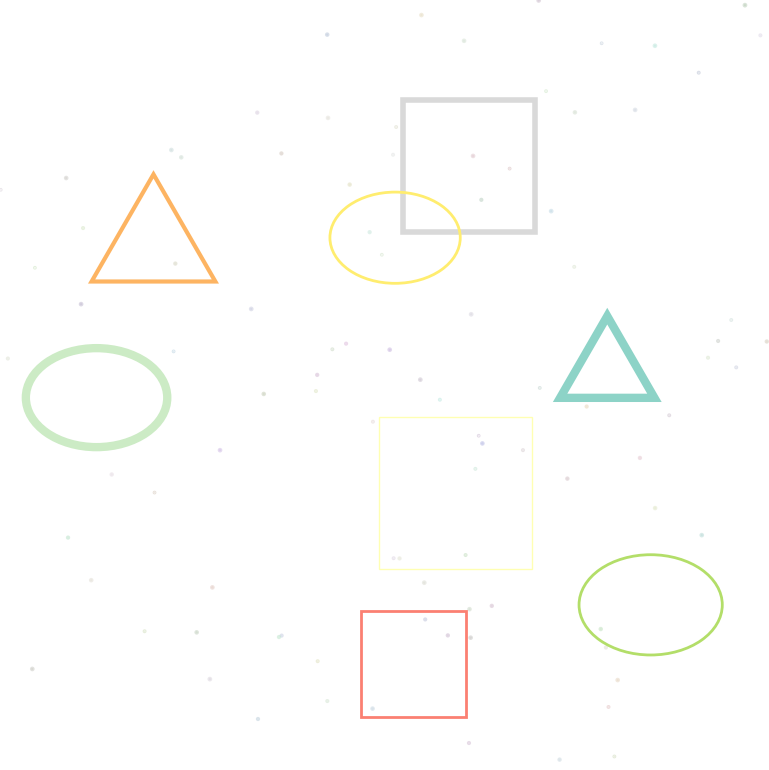[{"shape": "triangle", "thickness": 3, "radius": 0.35, "center": [0.789, 0.519]}, {"shape": "square", "thickness": 0.5, "radius": 0.49, "center": [0.591, 0.36]}, {"shape": "square", "thickness": 1, "radius": 0.34, "center": [0.537, 0.137]}, {"shape": "triangle", "thickness": 1.5, "radius": 0.46, "center": [0.199, 0.681]}, {"shape": "oval", "thickness": 1, "radius": 0.47, "center": [0.845, 0.214]}, {"shape": "square", "thickness": 2, "radius": 0.43, "center": [0.609, 0.784]}, {"shape": "oval", "thickness": 3, "radius": 0.46, "center": [0.125, 0.484]}, {"shape": "oval", "thickness": 1, "radius": 0.42, "center": [0.513, 0.691]}]